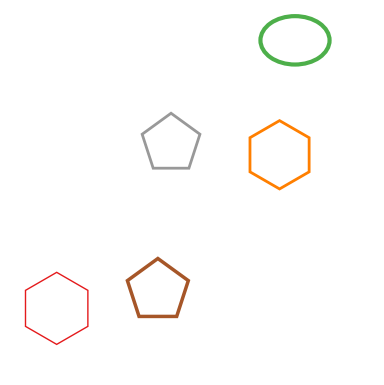[{"shape": "hexagon", "thickness": 1, "radius": 0.47, "center": [0.147, 0.199]}, {"shape": "oval", "thickness": 3, "radius": 0.45, "center": [0.766, 0.895]}, {"shape": "hexagon", "thickness": 2, "radius": 0.44, "center": [0.726, 0.598]}, {"shape": "pentagon", "thickness": 2.5, "radius": 0.42, "center": [0.41, 0.245]}, {"shape": "pentagon", "thickness": 2, "radius": 0.39, "center": [0.444, 0.627]}]